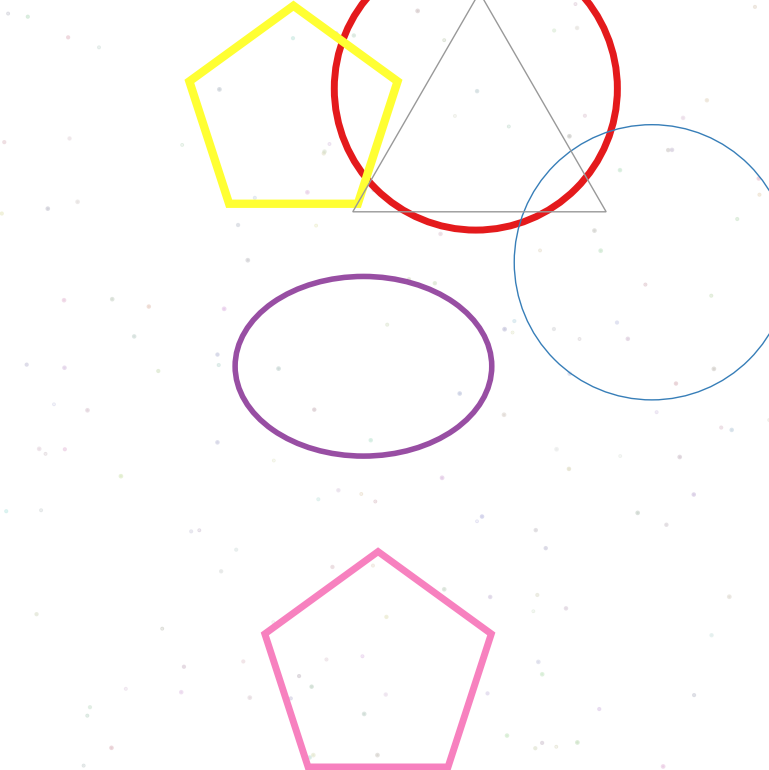[{"shape": "circle", "thickness": 2.5, "radius": 0.92, "center": [0.618, 0.885]}, {"shape": "circle", "thickness": 0.5, "radius": 0.89, "center": [0.847, 0.659]}, {"shape": "oval", "thickness": 2, "radius": 0.83, "center": [0.472, 0.524]}, {"shape": "pentagon", "thickness": 3, "radius": 0.71, "center": [0.381, 0.85]}, {"shape": "pentagon", "thickness": 2.5, "radius": 0.77, "center": [0.491, 0.129]}, {"shape": "triangle", "thickness": 0.5, "radius": 0.95, "center": [0.623, 0.82]}]